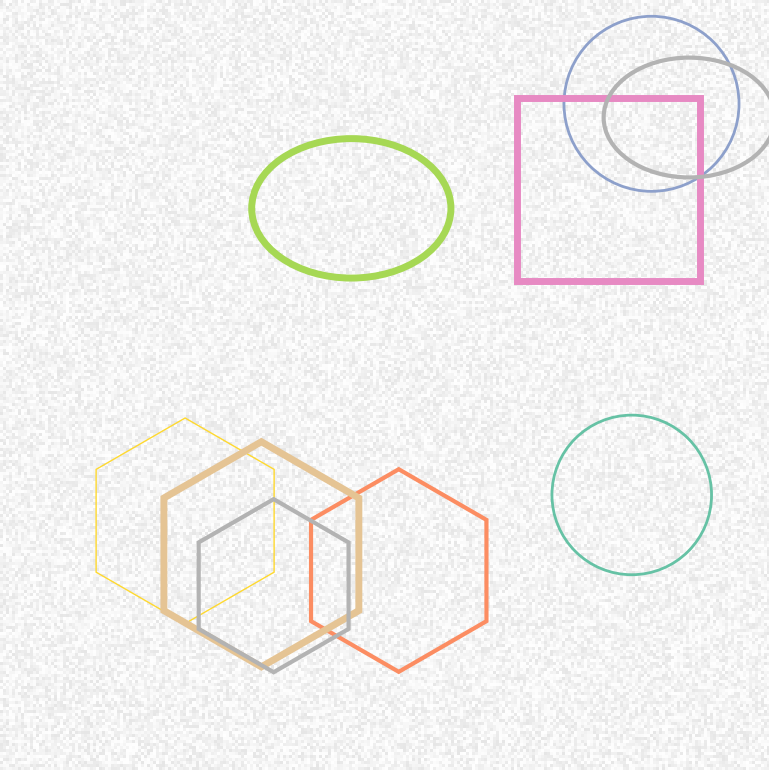[{"shape": "circle", "thickness": 1, "radius": 0.52, "center": [0.82, 0.357]}, {"shape": "hexagon", "thickness": 1.5, "radius": 0.66, "center": [0.518, 0.259]}, {"shape": "circle", "thickness": 1, "radius": 0.57, "center": [0.846, 0.865]}, {"shape": "square", "thickness": 2.5, "radius": 0.59, "center": [0.79, 0.754]}, {"shape": "oval", "thickness": 2.5, "radius": 0.65, "center": [0.456, 0.729]}, {"shape": "hexagon", "thickness": 0.5, "radius": 0.67, "center": [0.24, 0.324]}, {"shape": "hexagon", "thickness": 2.5, "radius": 0.73, "center": [0.339, 0.28]}, {"shape": "hexagon", "thickness": 1.5, "radius": 0.56, "center": [0.355, 0.239]}, {"shape": "oval", "thickness": 1.5, "radius": 0.56, "center": [0.895, 0.847]}]